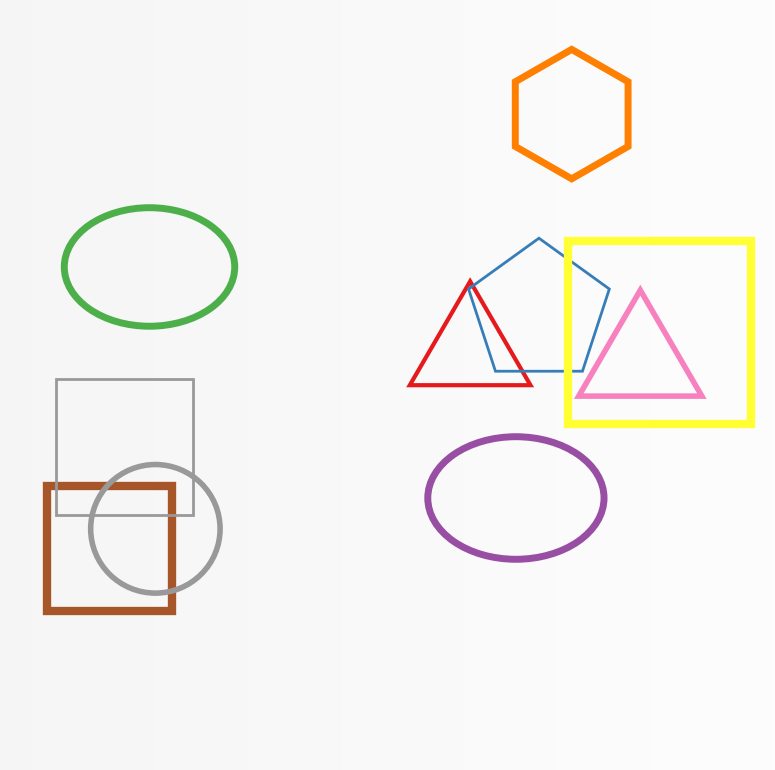[{"shape": "triangle", "thickness": 1.5, "radius": 0.45, "center": [0.607, 0.545]}, {"shape": "pentagon", "thickness": 1, "radius": 0.48, "center": [0.695, 0.595]}, {"shape": "oval", "thickness": 2.5, "radius": 0.55, "center": [0.193, 0.653]}, {"shape": "oval", "thickness": 2.5, "radius": 0.57, "center": [0.666, 0.353]}, {"shape": "hexagon", "thickness": 2.5, "radius": 0.42, "center": [0.738, 0.852]}, {"shape": "square", "thickness": 3, "radius": 0.59, "center": [0.851, 0.568]}, {"shape": "square", "thickness": 3, "radius": 0.41, "center": [0.141, 0.287]}, {"shape": "triangle", "thickness": 2, "radius": 0.46, "center": [0.826, 0.531]}, {"shape": "circle", "thickness": 2, "radius": 0.42, "center": [0.2, 0.313]}, {"shape": "square", "thickness": 1, "radius": 0.44, "center": [0.161, 0.42]}]